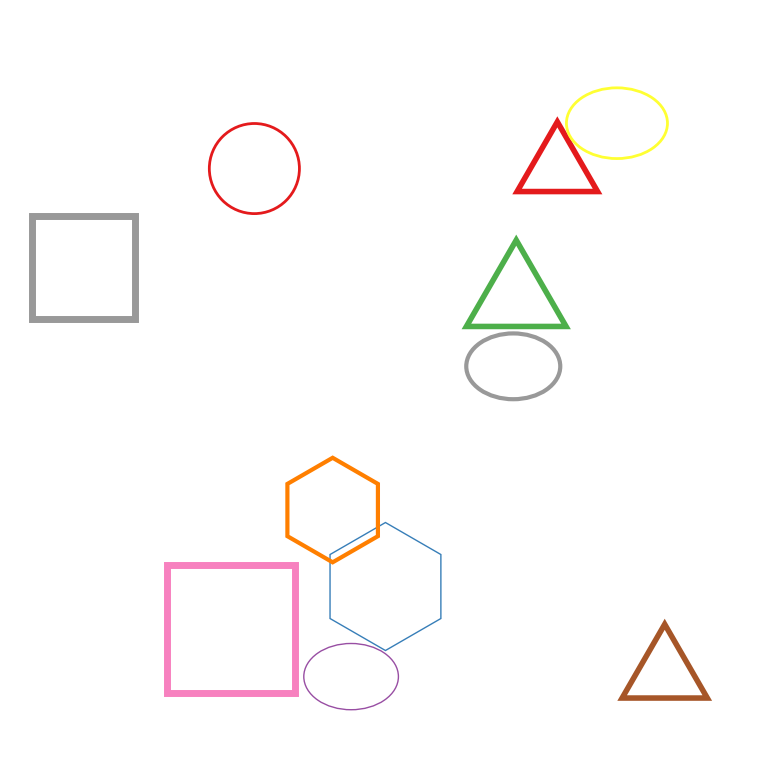[{"shape": "circle", "thickness": 1, "radius": 0.29, "center": [0.33, 0.781]}, {"shape": "triangle", "thickness": 2, "radius": 0.3, "center": [0.724, 0.781]}, {"shape": "hexagon", "thickness": 0.5, "radius": 0.42, "center": [0.501, 0.238]}, {"shape": "triangle", "thickness": 2, "radius": 0.37, "center": [0.67, 0.613]}, {"shape": "oval", "thickness": 0.5, "radius": 0.31, "center": [0.456, 0.121]}, {"shape": "hexagon", "thickness": 1.5, "radius": 0.34, "center": [0.432, 0.338]}, {"shape": "oval", "thickness": 1, "radius": 0.33, "center": [0.801, 0.84]}, {"shape": "triangle", "thickness": 2, "radius": 0.32, "center": [0.863, 0.125]}, {"shape": "square", "thickness": 2.5, "radius": 0.41, "center": [0.3, 0.183]}, {"shape": "square", "thickness": 2.5, "radius": 0.34, "center": [0.108, 0.652]}, {"shape": "oval", "thickness": 1.5, "radius": 0.31, "center": [0.667, 0.524]}]